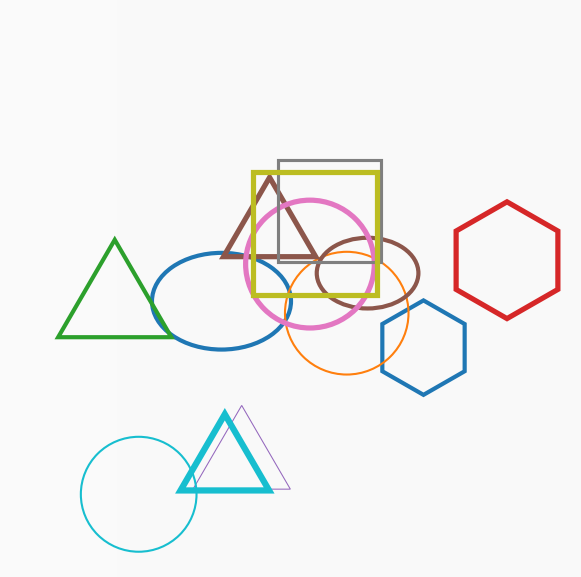[{"shape": "hexagon", "thickness": 2, "radius": 0.41, "center": [0.729, 0.397]}, {"shape": "oval", "thickness": 2, "radius": 0.6, "center": [0.381, 0.478]}, {"shape": "circle", "thickness": 1, "radius": 0.53, "center": [0.597, 0.457]}, {"shape": "triangle", "thickness": 2, "radius": 0.56, "center": [0.197, 0.471]}, {"shape": "hexagon", "thickness": 2.5, "radius": 0.51, "center": [0.872, 0.549]}, {"shape": "triangle", "thickness": 0.5, "radius": 0.48, "center": [0.416, 0.2]}, {"shape": "oval", "thickness": 2, "radius": 0.44, "center": [0.632, 0.526]}, {"shape": "triangle", "thickness": 2.5, "radius": 0.46, "center": [0.464, 0.6]}, {"shape": "circle", "thickness": 2.5, "radius": 0.55, "center": [0.533, 0.542]}, {"shape": "square", "thickness": 1.5, "radius": 0.44, "center": [0.568, 0.633]}, {"shape": "square", "thickness": 2.5, "radius": 0.53, "center": [0.541, 0.595]}, {"shape": "triangle", "thickness": 3, "radius": 0.44, "center": [0.387, 0.194]}, {"shape": "circle", "thickness": 1, "radius": 0.5, "center": [0.239, 0.143]}]